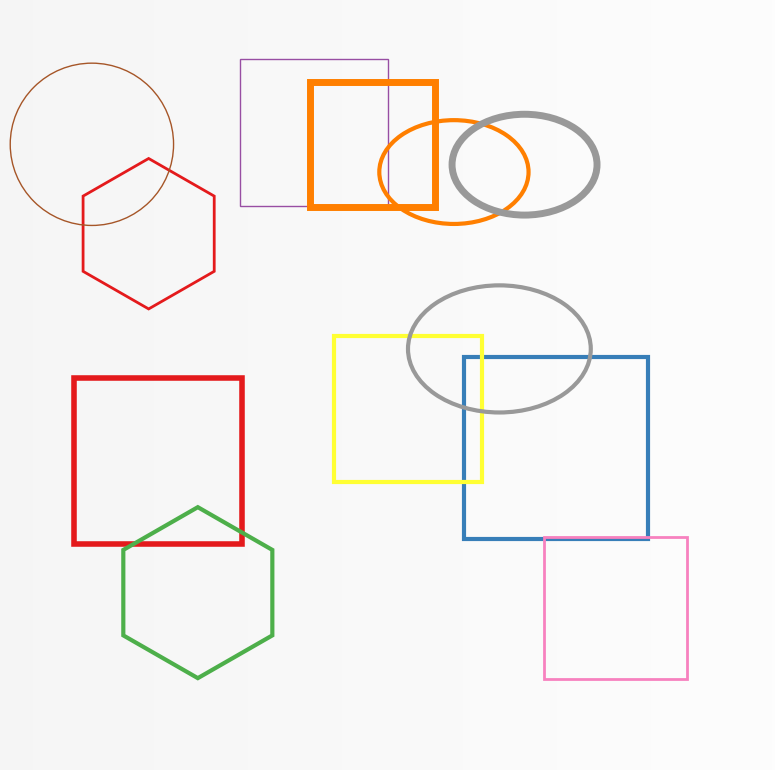[{"shape": "square", "thickness": 2, "radius": 0.54, "center": [0.204, 0.402]}, {"shape": "hexagon", "thickness": 1, "radius": 0.49, "center": [0.192, 0.696]}, {"shape": "square", "thickness": 1.5, "radius": 0.59, "center": [0.717, 0.418]}, {"shape": "hexagon", "thickness": 1.5, "radius": 0.56, "center": [0.255, 0.23]}, {"shape": "square", "thickness": 0.5, "radius": 0.48, "center": [0.405, 0.828]}, {"shape": "square", "thickness": 2.5, "radius": 0.41, "center": [0.481, 0.813]}, {"shape": "oval", "thickness": 1.5, "radius": 0.48, "center": [0.586, 0.777]}, {"shape": "square", "thickness": 1.5, "radius": 0.48, "center": [0.526, 0.469]}, {"shape": "circle", "thickness": 0.5, "radius": 0.53, "center": [0.119, 0.813]}, {"shape": "square", "thickness": 1, "radius": 0.46, "center": [0.794, 0.21]}, {"shape": "oval", "thickness": 1.5, "radius": 0.59, "center": [0.644, 0.547]}, {"shape": "oval", "thickness": 2.5, "radius": 0.47, "center": [0.677, 0.786]}]